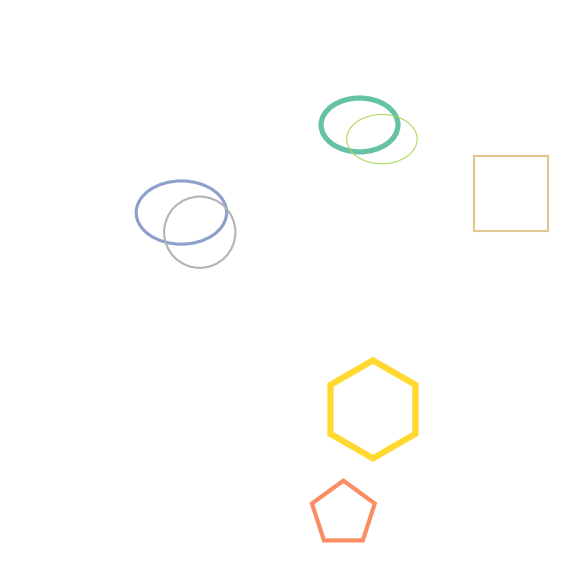[{"shape": "oval", "thickness": 2.5, "radius": 0.33, "center": [0.623, 0.783]}, {"shape": "pentagon", "thickness": 2, "radius": 0.29, "center": [0.595, 0.11]}, {"shape": "oval", "thickness": 1.5, "radius": 0.39, "center": [0.314, 0.631]}, {"shape": "oval", "thickness": 0.5, "radius": 0.31, "center": [0.661, 0.758]}, {"shape": "hexagon", "thickness": 3, "radius": 0.42, "center": [0.646, 0.29]}, {"shape": "square", "thickness": 1, "radius": 0.32, "center": [0.885, 0.664]}, {"shape": "circle", "thickness": 1, "radius": 0.31, "center": [0.346, 0.597]}]